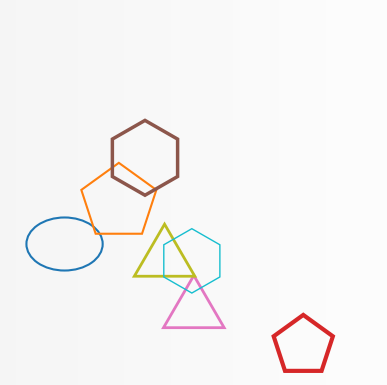[{"shape": "oval", "thickness": 1.5, "radius": 0.49, "center": [0.167, 0.366]}, {"shape": "pentagon", "thickness": 1.5, "radius": 0.51, "center": [0.307, 0.475]}, {"shape": "pentagon", "thickness": 3, "radius": 0.4, "center": [0.783, 0.102]}, {"shape": "hexagon", "thickness": 2.5, "radius": 0.49, "center": [0.374, 0.59]}, {"shape": "triangle", "thickness": 2, "radius": 0.45, "center": [0.5, 0.194]}, {"shape": "triangle", "thickness": 2, "radius": 0.45, "center": [0.425, 0.328]}, {"shape": "hexagon", "thickness": 1, "radius": 0.42, "center": [0.495, 0.322]}]